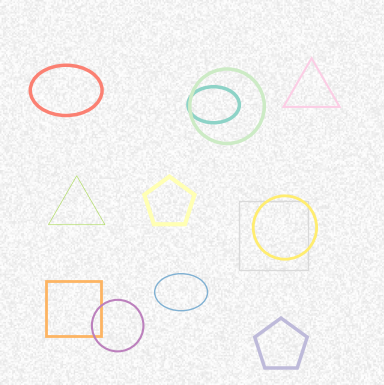[{"shape": "oval", "thickness": 2.5, "radius": 0.33, "center": [0.555, 0.728]}, {"shape": "pentagon", "thickness": 3, "radius": 0.34, "center": [0.44, 0.473]}, {"shape": "pentagon", "thickness": 2.5, "radius": 0.36, "center": [0.73, 0.102]}, {"shape": "oval", "thickness": 2.5, "radius": 0.47, "center": [0.172, 0.765]}, {"shape": "oval", "thickness": 1, "radius": 0.34, "center": [0.47, 0.241]}, {"shape": "square", "thickness": 2, "radius": 0.36, "center": [0.191, 0.199]}, {"shape": "triangle", "thickness": 0.5, "radius": 0.42, "center": [0.199, 0.459]}, {"shape": "triangle", "thickness": 1.5, "radius": 0.42, "center": [0.809, 0.765]}, {"shape": "square", "thickness": 1, "radius": 0.45, "center": [0.71, 0.389]}, {"shape": "circle", "thickness": 1.5, "radius": 0.33, "center": [0.306, 0.154]}, {"shape": "circle", "thickness": 2.5, "radius": 0.48, "center": [0.59, 0.724]}, {"shape": "circle", "thickness": 2, "radius": 0.41, "center": [0.74, 0.409]}]